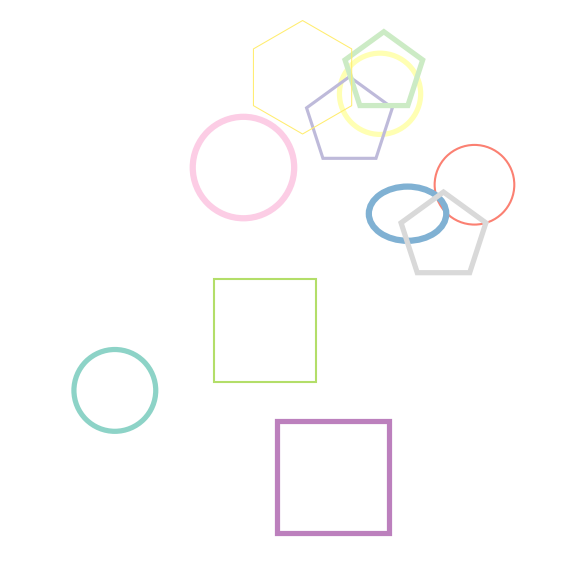[{"shape": "circle", "thickness": 2.5, "radius": 0.35, "center": [0.199, 0.323]}, {"shape": "circle", "thickness": 2.5, "radius": 0.35, "center": [0.658, 0.837]}, {"shape": "pentagon", "thickness": 1.5, "radius": 0.39, "center": [0.605, 0.788]}, {"shape": "circle", "thickness": 1, "radius": 0.34, "center": [0.822, 0.679]}, {"shape": "oval", "thickness": 3, "radius": 0.34, "center": [0.706, 0.629]}, {"shape": "square", "thickness": 1, "radius": 0.44, "center": [0.459, 0.427]}, {"shape": "circle", "thickness": 3, "radius": 0.44, "center": [0.422, 0.709]}, {"shape": "pentagon", "thickness": 2.5, "radius": 0.39, "center": [0.768, 0.589]}, {"shape": "square", "thickness": 2.5, "radius": 0.49, "center": [0.577, 0.173]}, {"shape": "pentagon", "thickness": 2.5, "radius": 0.35, "center": [0.665, 0.874]}, {"shape": "hexagon", "thickness": 0.5, "radius": 0.49, "center": [0.524, 0.865]}]